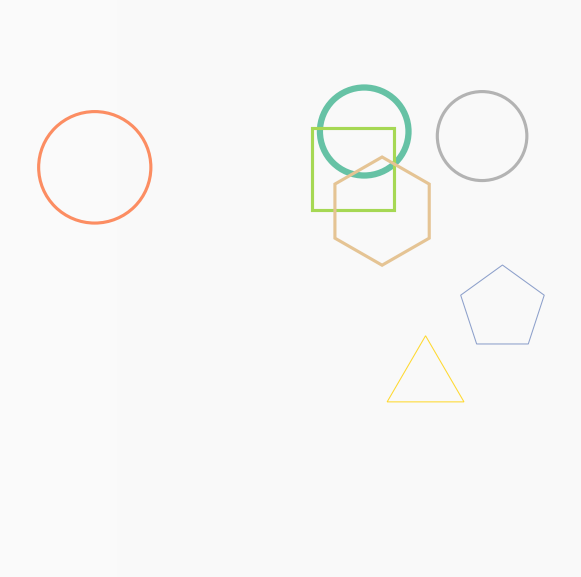[{"shape": "circle", "thickness": 3, "radius": 0.38, "center": [0.627, 0.771]}, {"shape": "circle", "thickness": 1.5, "radius": 0.48, "center": [0.163, 0.709]}, {"shape": "pentagon", "thickness": 0.5, "radius": 0.38, "center": [0.864, 0.465]}, {"shape": "square", "thickness": 1.5, "radius": 0.35, "center": [0.607, 0.707]}, {"shape": "triangle", "thickness": 0.5, "radius": 0.38, "center": [0.732, 0.341]}, {"shape": "hexagon", "thickness": 1.5, "radius": 0.47, "center": [0.657, 0.634]}, {"shape": "circle", "thickness": 1.5, "radius": 0.39, "center": [0.829, 0.764]}]